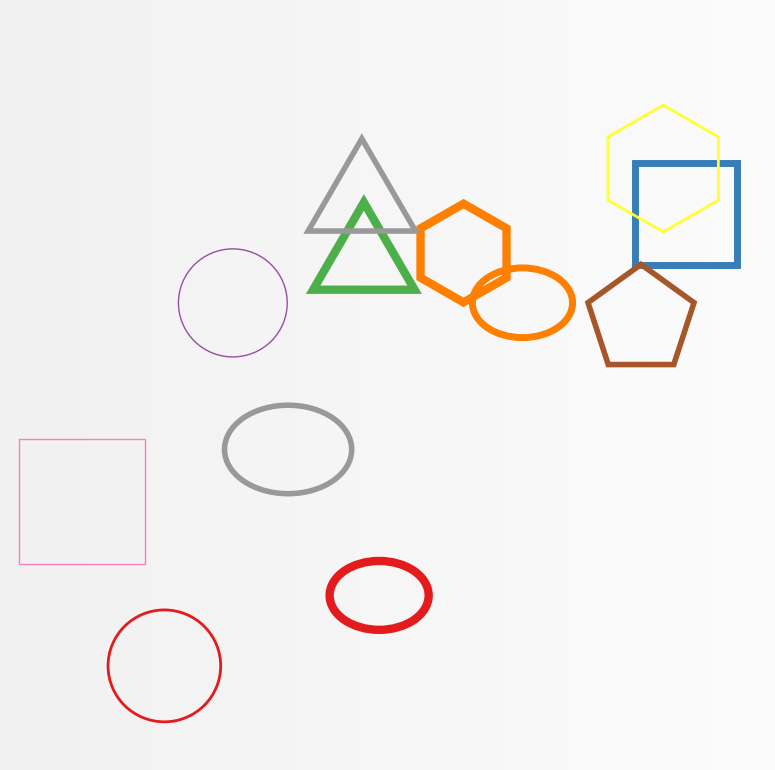[{"shape": "oval", "thickness": 3, "radius": 0.32, "center": [0.489, 0.227]}, {"shape": "circle", "thickness": 1, "radius": 0.36, "center": [0.212, 0.135]}, {"shape": "square", "thickness": 2.5, "radius": 0.33, "center": [0.885, 0.722]}, {"shape": "triangle", "thickness": 3, "radius": 0.38, "center": [0.469, 0.662]}, {"shape": "circle", "thickness": 0.5, "radius": 0.35, "center": [0.3, 0.607]}, {"shape": "oval", "thickness": 2.5, "radius": 0.32, "center": [0.674, 0.607]}, {"shape": "hexagon", "thickness": 3, "radius": 0.32, "center": [0.598, 0.671]}, {"shape": "hexagon", "thickness": 1, "radius": 0.41, "center": [0.856, 0.781]}, {"shape": "pentagon", "thickness": 2, "radius": 0.36, "center": [0.827, 0.585]}, {"shape": "square", "thickness": 0.5, "radius": 0.41, "center": [0.106, 0.348]}, {"shape": "triangle", "thickness": 2, "radius": 0.4, "center": [0.467, 0.74]}, {"shape": "oval", "thickness": 2, "radius": 0.41, "center": [0.372, 0.416]}]